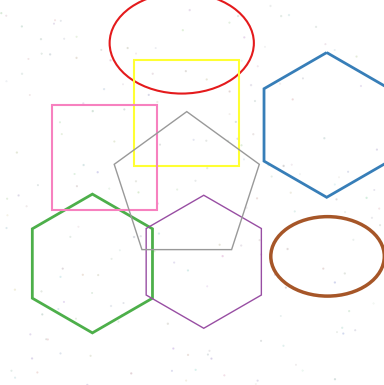[{"shape": "oval", "thickness": 1.5, "radius": 0.94, "center": [0.472, 0.888]}, {"shape": "hexagon", "thickness": 2, "radius": 0.94, "center": [0.849, 0.676]}, {"shape": "hexagon", "thickness": 2, "radius": 0.9, "center": [0.24, 0.316]}, {"shape": "hexagon", "thickness": 1, "radius": 0.86, "center": [0.529, 0.32]}, {"shape": "square", "thickness": 1.5, "radius": 0.68, "center": [0.485, 0.706]}, {"shape": "oval", "thickness": 2.5, "radius": 0.74, "center": [0.851, 0.334]}, {"shape": "square", "thickness": 1.5, "radius": 0.68, "center": [0.273, 0.591]}, {"shape": "pentagon", "thickness": 1, "radius": 0.99, "center": [0.485, 0.512]}]